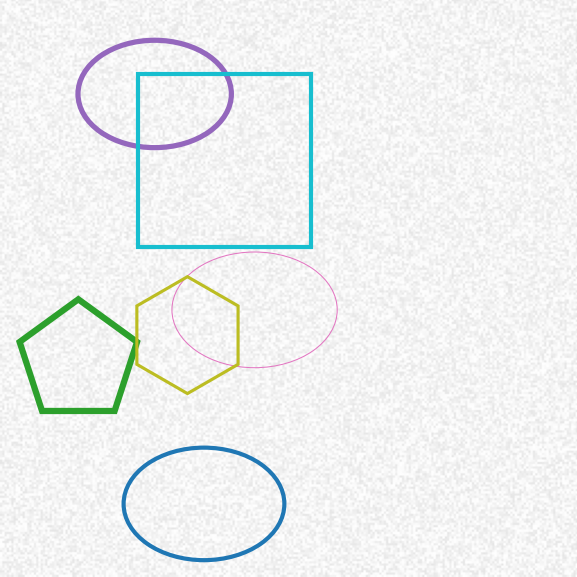[{"shape": "oval", "thickness": 2, "radius": 0.7, "center": [0.353, 0.127]}, {"shape": "pentagon", "thickness": 3, "radius": 0.53, "center": [0.136, 0.374]}, {"shape": "oval", "thickness": 2.5, "radius": 0.66, "center": [0.268, 0.836]}, {"shape": "oval", "thickness": 0.5, "radius": 0.72, "center": [0.441, 0.463]}, {"shape": "hexagon", "thickness": 1.5, "radius": 0.51, "center": [0.325, 0.419]}, {"shape": "square", "thickness": 2, "radius": 0.75, "center": [0.389, 0.721]}]